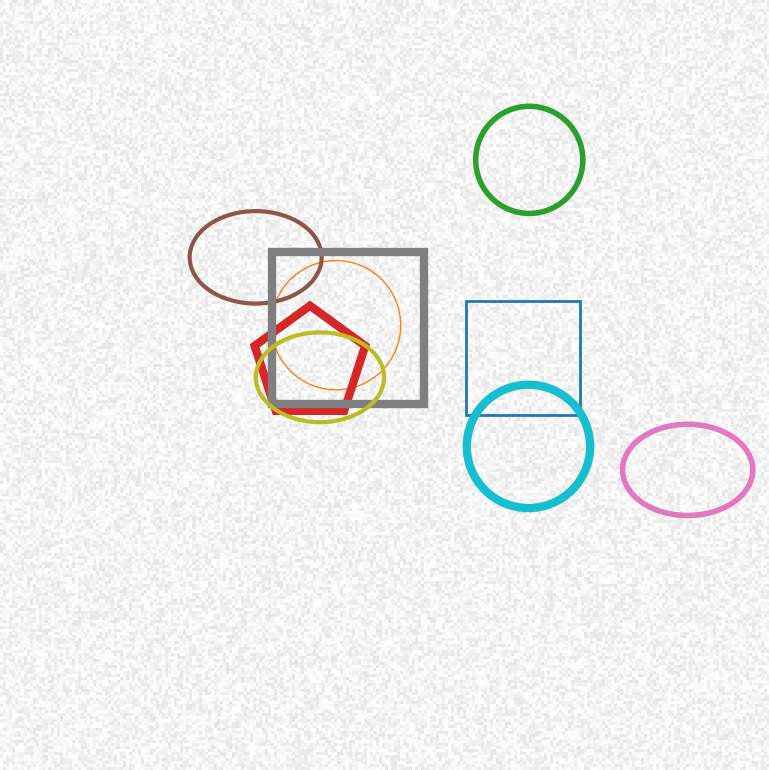[{"shape": "square", "thickness": 1, "radius": 0.37, "center": [0.68, 0.535]}, {"shape": "circle", "thickness": 0.5, "radius": 0.42, "center": [0.436, 0.578]}, {"shape": "circle", "thickness": 2, "radius": 0.35, "center": [0.687, 0.792]}, {"shape": "pentagon", "thickness": 3, "radius": 0.38, "center": [0.403, 0.528]}, {"shape": "oval", "thickness": 1.5, "radius": 0.43, "center": [0.332, 0.666]}, {"shape": "oval", "thickness": 2, "radius": 0.42, "center": [0.893, 0.39]}, {"shape": "square", "thickness": 3, "radius": 0.49, "center": [0.452, 0.574]}, {"shape": "oval", "thickness": 1.5, "radius": 0.42, "center": [0.416, 0.51]}, {"shape": "circle", "thickness": 3, "radius": 0.4, "center": [0.686, 0.42]}]